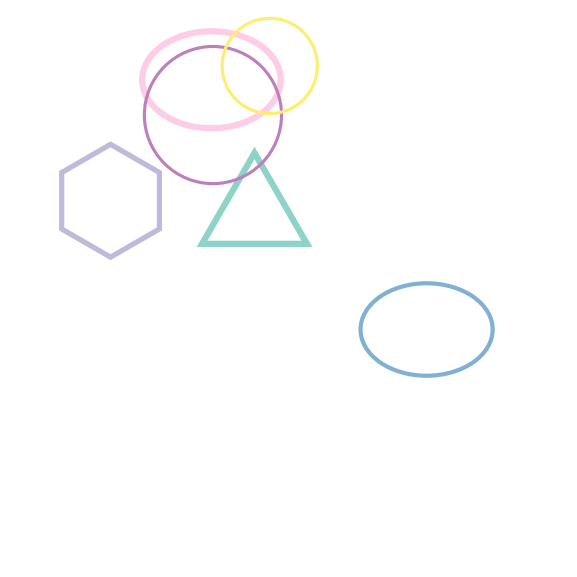[{"shape": "triangle", "thickness": 3, "radius": 0.52, "center": [0.441, 0.629]}, {"shape": "hexagon", "thickness": 2.5, "radius": 0.49, "center": [0.191, 0.652]}, {"shape": "oval", "thickness": 2, "radius": 0.57, "center": [0.739, 0.429]}, {"shape": "oval", "thickness": 3, "radius": 0.6, "center": [0.366, 0.861]}, {"shape": "circle", "thickness": 1.5, "radius": 0.59, "center": [0.369, 0.8]}, {"shape": "circle", "thickness": 1.5, "radius": 0.41, "center": [0.467, 0.885]}]